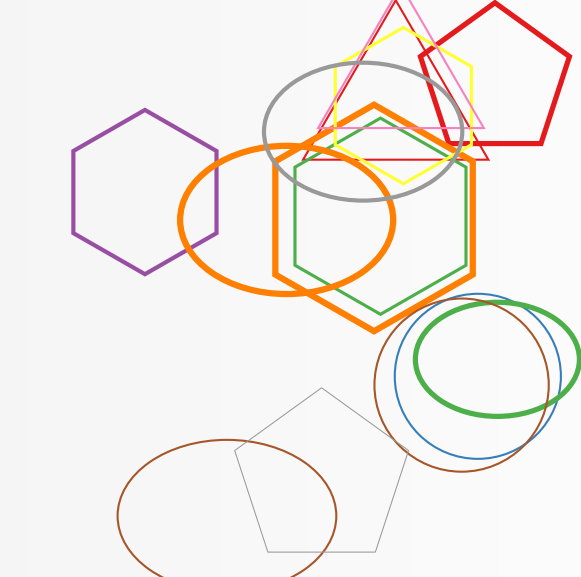[{"shape": "pentagon", "thickness": 2.5, "radius": 0.67, "center": [0.851, 0.86]}, {"shape": "triangle", "thickness": 1, "radius": 0.92, "center": [0.681, 0.815]}, {"shape": "circle", "thickness": 1, "radius": 0.71, "center": [0.822, 0.348]}, {"shape": "hexagon", "thickness": 1.5, "radius": 0.85, "center": [0.655, 0.625]}, {"shape": "oval", "thickness": 2.5, "radius": 0.71, "center": [0.856, 0.377]}, {"shape": "hexagon", "thickness": 2, "radius": 0.71, "center": [0.249, 0.667]}, {"shape": "hexagon", "thickness": 3, "radius": 0.98, "center": [0.644, 0.622]}, {"shape": "oval", "thickness": 3, "radius": 0.92, "center": [0.493, 0.618]}, {"shape": "hexagon", "thickness": 1.5, "radius": 0.68, "center": [0.694, 0.816]}, {"shape": "circle", "thickness": 1, "radius": 0.75, "center": [0.794, 0.332]}, {"shape": "oval", "thickness": 1, "radius": 0.94, "center": [0.39, 0.106]}, {"shape": "triangle", "thickness": 1, "radius": 0.82, "center": [0.69, 0.86]}, {"shape": "pentagon", "thickness": 0.5, "radius": 0.79, "center": [0.553, 0.17]}, {"shape": "oval", "thickness": 2, "radius": 0.85, "center": [0.625, 0.771]}]